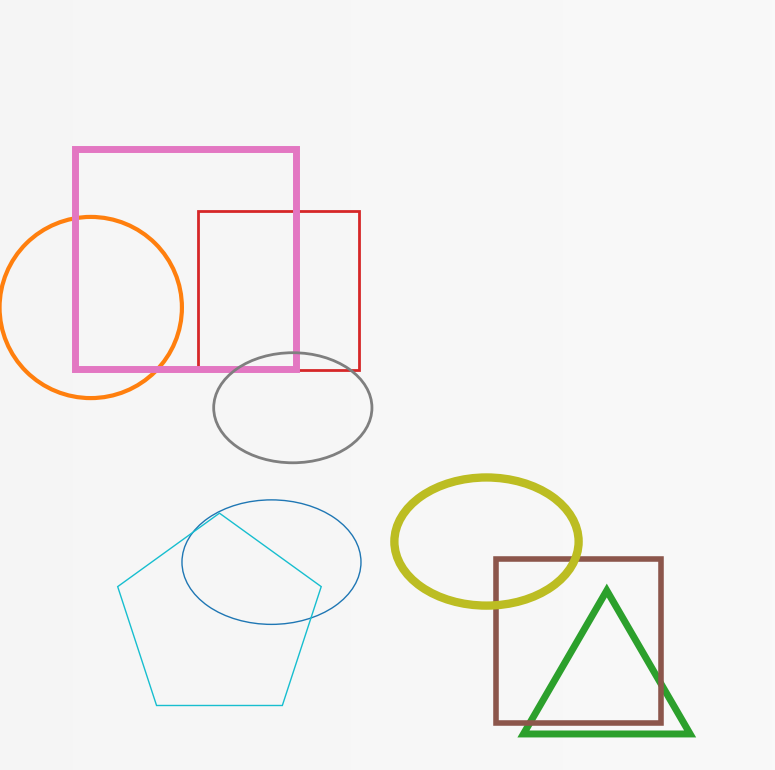[{"shape": "oval", "thickness": 0.5, "radius": 0.58, "center": [0.35, 0.27]}, {"shape": "circle", "thickness": 1.5, "radius": 0.59, "center": [0.117, 0.601]}, {"shape": "triangle", "thickness": 2.5, "radius": 0.62, "center": [0.783, 0.109]}, {"shape": "square", "thickness": 1, "radius": 0.52, "center": [0.36, 0.623]}, {"shape": "square", "thickness": 2, "radius": 0.53, "center": [0.747, 0.167]}, {"shape": "square", "thickness": 2.5, "radius": 0.71, "center": [0.24, 0.664]}, {"shape": "oval", "thickness": 1, "radius": 0.51, "center": [0.378, 0.47]}, {"shape": "oval", "thickness": 3, "radius": 0.59, "center": [0.628, 0.297]}, {"shape": "pentagon", "thickness": 0.5, "radius": 0.69, "center": [0.283, 0.195]}]